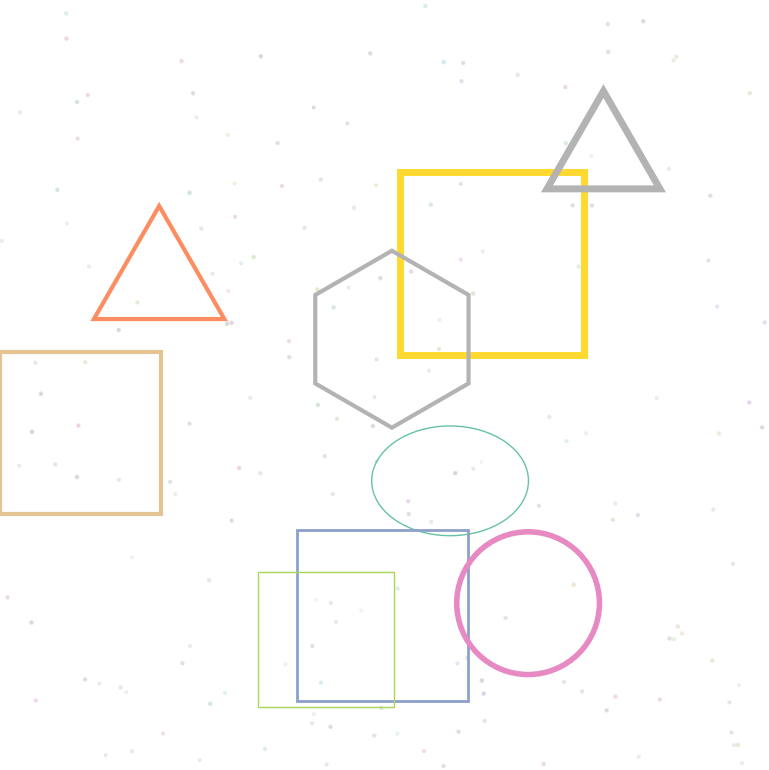[{"shape": "oval", "thickness": 0.5, "radius": 0.51, "center": [0.585, 0.376]}, {"shape": "triangle", "thickness": 1.5, "radius": 0.49, "center": [0.207, 0.635]}, {"shape": "square", "thickness": 1, "radius": 0.56, "center": [0.497, 0.201]}, {"shape": "circle", "thickness": 2, "radius": 0.46, "center": [0.686, 0.217]}, {"shape": "square", "thickness": 0.5, "radius": 0.44, "center": [0.423, 0.169]}, {"shape": "square", "thickness": 2.5, "radius": 0.6, "center": [0.639, 0.658]}, {"shape": "square", "thickness": 1.5, "radius": 0.53, "center": [0.105, 0.438]}, {"shape": "hexagon", "thickness": 1.5, "radius": 0.57, "center": [0.509, 0.559]}, {"shape": "triangle", "thickness": 2.5, "radius": 0.42, "center": [0.784, 0.797]}]